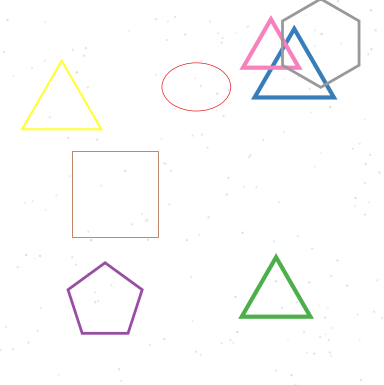[{"shape": "oval", "thickness": 0.5, "radius": 0.45, "center": [0.51, 0.774]}, {"shape": "triangle", "thickness": 3, "radius": 0.59, "center": [0.764, 0.806]}, {"shape": "triangle", "thickness": 3, "radius": 0.51, "center": [0.717, 0.229]}, {"shape": "pentagon", "thickness": 2, "radius": 0.51, "center": [0.273, 0.216]}, {"shape": "triangle", "thickness": 1.5, "radius": 0.59, "center": [0.16, 0.724]}, {"shape": "square", "thickness": 0.5, "radius": 0.56, "center": [0.299, 0.497]}, {"shape": "triangle", "thickness": 3, "radius": 0.42, "center": [0.704, 0.866]}, {"shape": "hexagon", "thickness": 2, "radius": 0.57, "center": [0.833, 0.888]}]